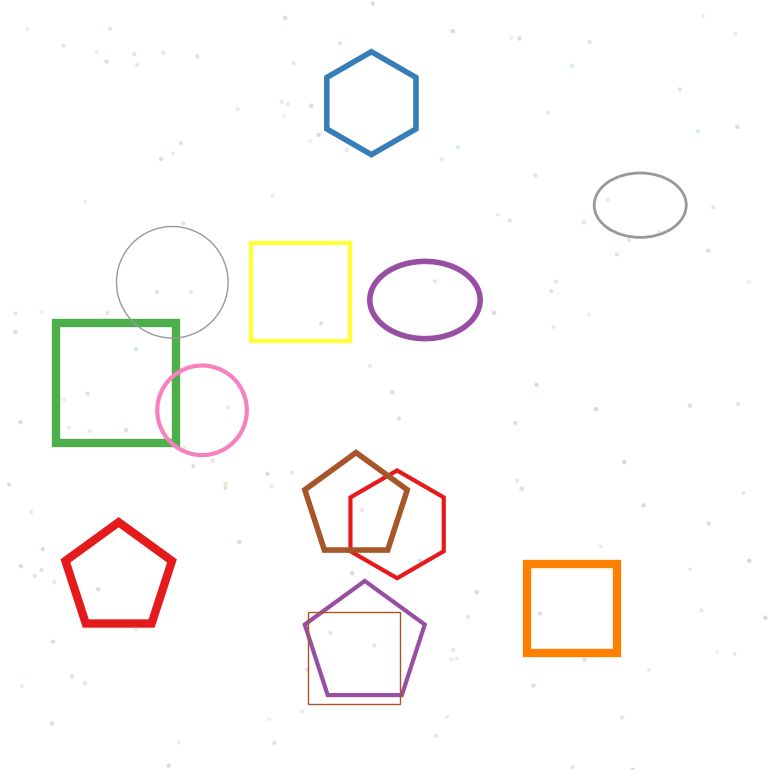[{"shape": "hexagon", "thickness": 1.5, "radius": 0.35, "center": [0.516, 0.319]}, {"shape": "pentagon", "thickness": 3, "radius": 0.36, "center": [0.154, 0.249]}, {"shape": "hexagon", "thickness": 2, "radius": 0.33, "center": [0.482, 0.866]}, {"shape": "square", "thickness": 3, "radius": 0.39, "center": [0.151, 0.503]}, {"shape": "pentagon", "thickness": 1.5, "radius": 0.41, "center": [0.474, 0.164]}, {"shape": "oval", "thickness": 2, "radius": 0.36, "center": [0.552, 0.61]}, {"shape": "square", "thickness": 3, "radius": 0.29, "center": [0.743, 0.21]}, {"shape": "square", "thickness": 1.5, "radius": 0.32, "center": [0.39, 0.621]}, {"shape": "pentagon", "thickness": 2, "radius": 0.35, "center": [0.462, 0.342]}, {"shape": "square", "thickness": 0.5, "radius": 0.3, "center": [0.46, 0.145]}, {"shape": "circle", "thickness": 1.5, "radius": 0.29, "center": [0.262, 0.467]}, {"shape": "circle", "thickness": 0.5, "radius": 0.36, "center": [0.224, 0.633]}, {"shape": "oval", "thickness": 1, "radius": 0.3, "center": [0.831, 0.734]}]